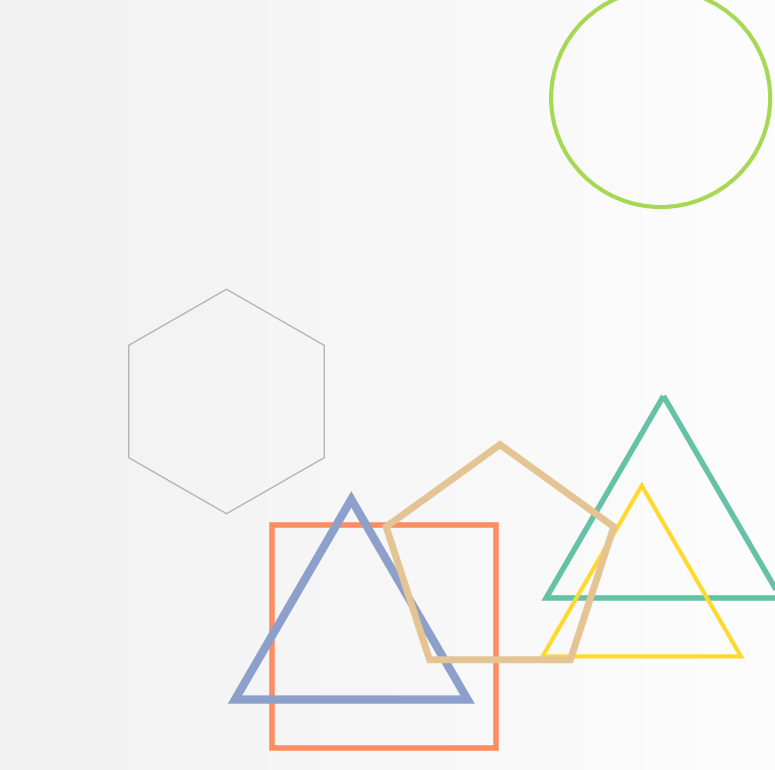[{"shape": "triangle", "thickness": 2, "radius": 0.87, "center": [0.856, 0.311]}, {"shape": "square", "thickness": 2, "radius": 0.72, "center": [0.496, 0.173]}, {"shape": "triangle", "thickness": 3, "radius": 0.87, "center": [0.453, 0.178]}, {"shape": "circle", "thickness": 1.5, "radius": 0.71, "center": [0.852, 0.872]}, {"shape": "triangle", "thickness": 1.5, "radius": 0.74, "center": [0.828, 0.221]}, {"shape": "pentagon", "thickness": 2.5, "radius": 0.77, "center": [0.645, 0.268]}, {"shape": "hexagon", "thickness": 0.5, "radius": 0.73, "center": [0.292, 0.479]}]